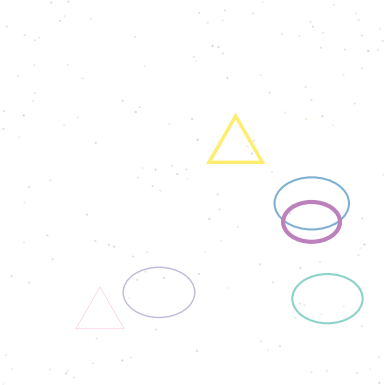[{"shape": "oval", "thickness": 1.5, "radius": 0.46, "center": [0.851, 0.224]}, {"shape": "oval", "thickness": 1, "radius": 0.47, "center": [0.413, 0.241]}, {"shape": "oval", "thickness": 1.5, "radius": 0.48, "center": [0.81, 0.472]}, {"shape": "triangle", "thickness": 0.5, "radius": 0.36, "center": [0.26, 0.182]}, {"shape": "oval", "thickness": 3, "radius": 0.37, "center": [0.809, 0.424]}, {"shape": "triangle", "thickness": 2.5, "radius": 0.4, "center": [0.612, 0.618]}]